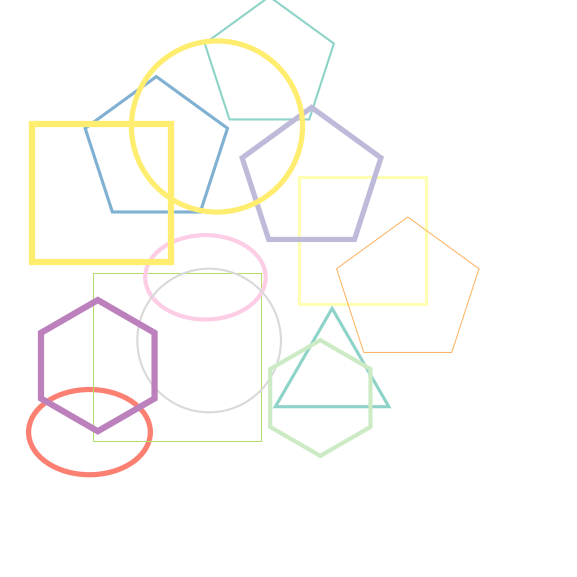[{"shape": "pentagon", "thickness": 1, "radius": 0.59, "center": [0.466, 0.887]}, {"shape": "triangle", "thickness": 1.5, "radius": 0.57, "center": [0.575, 0.352]}, {"shape": "square", "thickness": 1.5, "radius": 0.55, "center": [0.628, 0.583]}, {"shape": "pentagon", "thickness": 2.5, "radius": 0.63, "center": [0.54, 0.687]}, {"shape": "oval", "thickness": 2.5, "radius": 0.53, "center": [0.155, 0.251]}, {"shape": "pentagon", "thickness": 1.5, "radius": 0.65, "center": [0.271, 0.737]}, {"shape": "pentagon", "thickness": 0.5, "radius": 0.65, "center": [0.706, 0.494]}, {"shape": "square", "thickness": 0.5, "radius": 0.73, "center": [0.306, 0.381]}, {"shape": "oval", "thickness": 2, "radius": 0.52, "center": [0.356, 0.519]}, {"shape": "circle", "thickness": 1, "radius": 0.62, "center": [0.362, 0.41]}, {"shape": "hexagon", "thickness": 3, "radius": 0.57, "center": [0.169, 0.366]}, {"shape": "hexagon", "thickness": 2, "radius": 0.5, "center": [0.555, 0.31]}, {"shape": "square", "thickness": 3, "radius": 0.6, "center": [0.176, 0.665]}, {"shape": "circle", "thickness": 2.5, "radius": 0.74, "center": [0.376, 0.78]}]